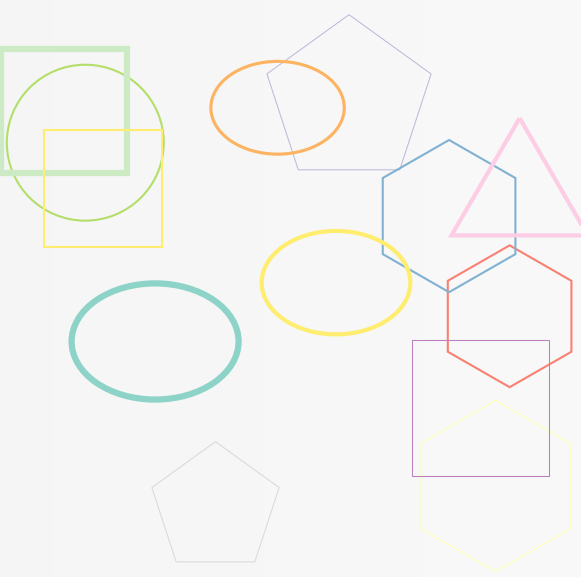[{"shape": "oval", "thickness": 3, "radius": 0.72, "center": [0.267, 0.408]}, {"shape": "hexagon", "thickness": 0.5, "radius": 0.74, "center": [0.853, 0.158]}, {"shape": "pentagon", "thickness": 0.5, "radius": 0.74, "center": [0.6, 0.825]}, {"shape": "hexagon", "thickness": 1, "radius": 0.61, "center": [0.877, 0.451]}, {"shape": "hexagon", "thickness": 1, "radius": 0.66, "center": [0.773, 0.625]}, {"shape": "oval", "thickness": 1.5, "radius": 0.57, "center": [0.478, 0.813]}, {"shape": "circle", "thickness": 1, "radius": 0.67, "center": [0.147, 0.752]}, {"shape": "triangle", "thickness": 2, "radius": 0.68, "center": [0.894, 0.659]}, {"shape": "pentagon", "thickness": 0.5, "radius": 0.58, "center": [0.371, 0.119]}, {"shape": "square", "thickness": 0.5, "radius": 0.59, "center": [0.826, 0.293]}, {"shape": "square", "thickness": 3, "radius": 0.54, "center": [0.11, 0.807]}, {"shape": "square", "thickness": 1, "radius": 0.51, "center": [0.178, 0.674]}, {"shape": "oval", "thickness": 2, "radius": 0.64, "center": [0.578, 0.51]}]